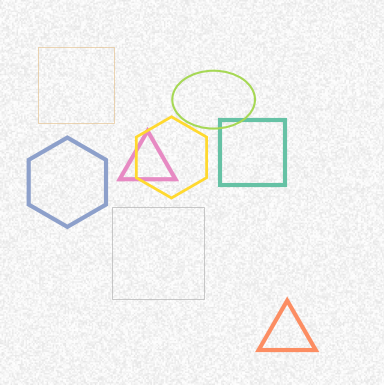[{"shape": "square", "thickness": 3, "radius": 0.42, "center": [0.655, 0.604]}, {"shape": "triangle", "thickness": 3, "radius": 0.43, "center": [0.746, 0.134]}, {"shape": "hexagon", "thickness": 3, "radius": 0.58, "center": [0.175, 0.527]}, {"shape": "triangle", "thickness": 3, "radius": 0.42, "center": [0.383, 0.576]}, {"shape": "oval", "thickness": 1.5, "radius": 0.54, "center": [0.555, 0.741]}, {"shape": "hexagon", "thickness": 2, "radius": 0.53, "center": [0.445, 0.591]}, {"shape": "square", "thickness": 0.5, "radius": 0.5, "center": [0.197, 0.779]}, {"shape": "square", "thickness": 0.5, "radius": 0.6, "center": [0.411, 0.344]}]